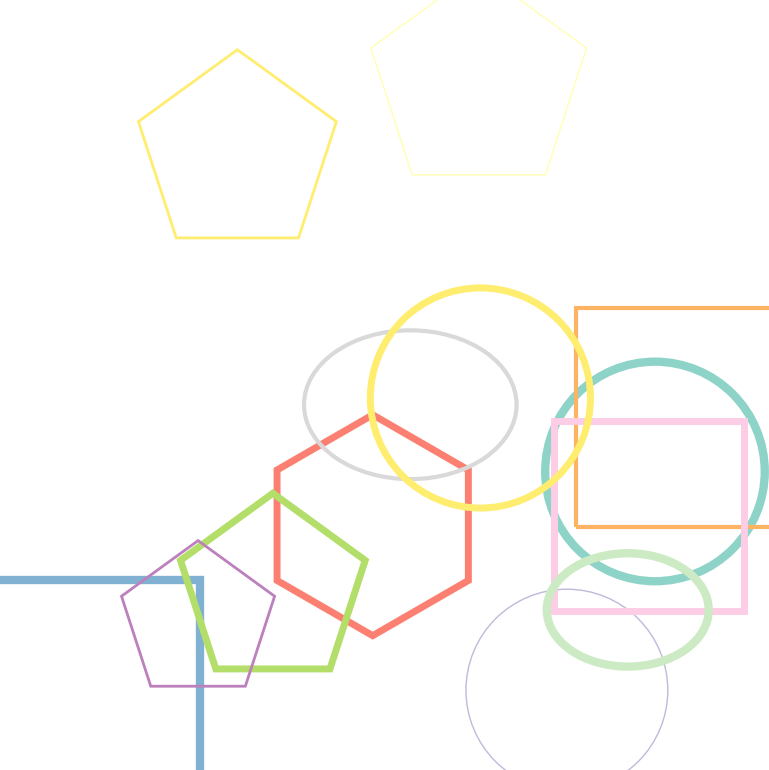[{"shape": "circle", "thickness": 3, "radius": 0.71, "center": [0.851, 0.388]}, {"shape": "pentagon", "thickness": 0.5, "radius": 0.74, "center": [0.622, 0.892]}, {"shape": "circle", "thickness": 0.5, "radius": 0.66, "center": [0.736, 0.104]}, {"shape": "hexagon", "thickness": 2.5, "radius": 0.72, "center": [0.484, 0.318]}, {"shape": "square", "thickness": 3, "radius": 0.7, "center": [0.119, 0.106]}, {"shape": "square", "thickness": 1.5, "radius": 0.71, "center": [0.89, 0.457]}, {"shape": "pentagon", "thickness": 2.5, "radius": 0.63, "center": [0.354, 0.233]}, {"shape": "square", "thickness": 2.5, "radius": 0.62, "center": [0.843, 0.33]}, {"shape": "oval", "thickness": 1.5, "radius": 0.69, "center": [0.533, 0.474]}, {"shape": "pentagon", "thickness": 1, "radius": 0.52, "center": [0.257, 0.193]}, {"shape": "oval", "thickness": 3, "radius": 0.53, "center": [0.815, 0.208]}, {"shape": "pentagon", "thickness": 1, "radius": 0.68, "center": [0.308, 0.8]}, {"shape": "circle", "thickness": 2.5, "radius": 0.71, "center": [0.624, 0.483]}]